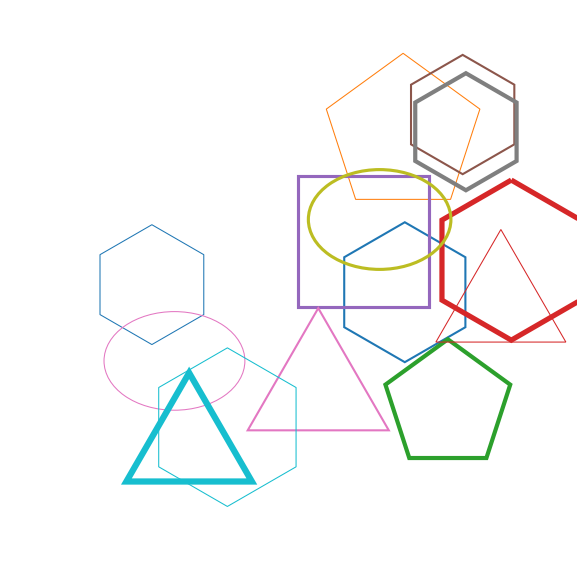[{"shape": "hexagon", "thickness": 0.5, "radius": 0.52, "center": [0.263, 0.506]}, {"shape": "hexagon", "thickness": 1, "radius": 0.61, "center": [0.701, 0.493]}, {"shape": "pentagon", "thickness": 0.5, "radius": 0.7, "center": [0.698, 0.767]}, {"shape": "pentagon", "thickness": 2, "radius": 0.57, "center": [0.775, 0.298]}, {"shape": "triangle", "thickness": 0.5, "radius": 0.65, "center": [0.867, 0.472]}, {"shape": "hexagon", "thickness": 2.5, "radius": 0.69, "center": [0.885, 0.549]}, {"shape": "square", "thickness": 1.5, "radius": 0.57, "center": [0.63, 0.581]}, {"shape": "hexagon", "thickness": 1, "radius": 0.52, "center": [0.801, 0.801]}, {"shape": "triangle", "thickness": 1, "radius": 0.71, "center": [0.551, 0.324]}, {"shape": "oval", "thickness": 0.5, "radius": 0.61, "center": [0.302, 0.374]}, {"shape": "hexagon", "thickness": 2, "radius": 0.51, "center": [0.807, 0.771]}, {"shape": "oval", "thickness": 1.5, "radius": 0.62, "center": [0.657, 0.619]}, {"shape": "hexagon", "thickness": 0.5, "radius": 0.69, "center": [0.394, 0.259]}, {"shape": "triangle", "thickness": 3, "radius": 0.63, "center": [0.327, 0.228]}]